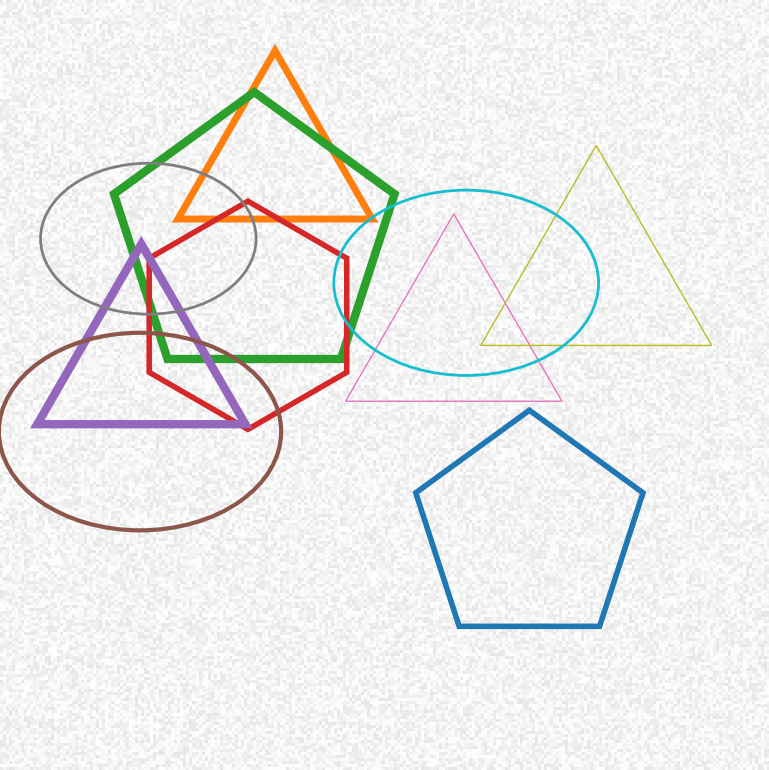[{"shape": "pentagon", "thickness": 2, "radius": 0.78, "center": [0.688, 0.312]}, {"shape": "triangle", "thickness": 2.5, "radius": 0.73, "center": [0.357, 0.788]}, {"shape": "pentagon", "thickness": 3, "radius": 0.96, "center": [0.33, 0.689]}, {"shape": "hexagon", "thickness": 2, "radius": 0.74, "center": [0.322, 0.591]}, {"shape": "triangle", "thickness": 3, "radius": 0.78, "center": [0.184, 0.527]}, {"shape": "oval", "thickness": 1.5, "radius": 0.92, "center": [0.182, 0.44]}, {"shape": "triangle", "thickness": 0.5, "radius": 0.81, "center": [0.589, 0.56]}, {"shape": "oval", "thickness": 1, "radius": 0.7, "center": [0.193, 0.69]}, {"shape": "triangle", "thickness": 0.5, "radius": 0.87, "center": [0.774, 0.638]}, {"shape": "oval", "thickness": 1, "radius": 0.86, "center": [0.605, 0.633]}]